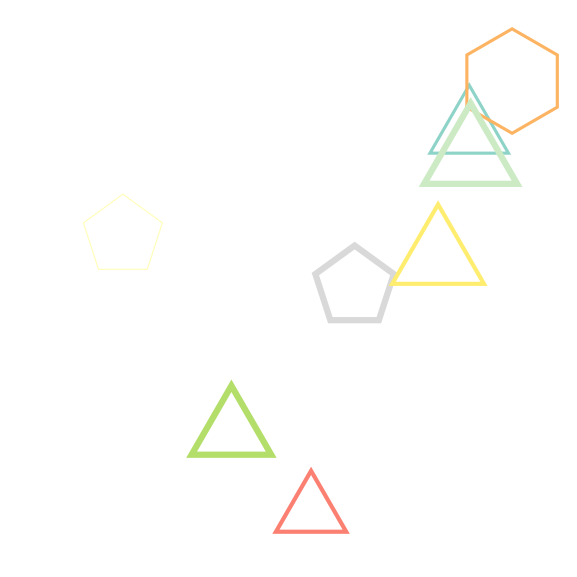[{"shape": "triangle", "thickness": 1.5, "radius": 0.39, "center": [0.812, 0.773]}, {"shape": "pentagon", "thickness": 0.5, "radius": 0.36, "center": [0.213, 0.591]}, {"shape": "triangle", "thickness": 2, "radius": 0.35, "center": [0.539, 0.114]}, {"shape": "hexagon", "thickness": 1.5, "radius": 0.45, "center": [0.887, 0.859]}, {"shape": "triangle", "thickness": 3, "radius": 0.4, "center": [0.401, 0.252]}, {"shape": "pentagon", "thickness": 3, "radius": 0.36, "center": [0.614, 0.503]}, {"shape": "triangle", "thickness": 3, "radius": 0.46, "center": [0.815, 0.727]}, {"shape": "triangle", "thickness": 2, "radius": 0.46, "center": [0.759, 0.553]}]